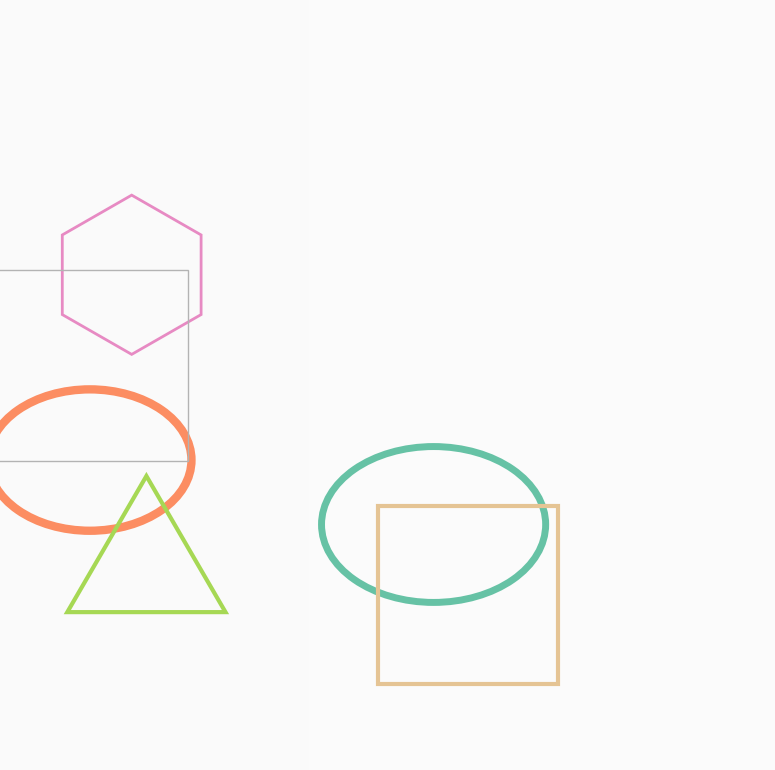[{"shape": "oval", "thickness": 2.5, "radius": 0.72, "center": [0.559, 0.319]}, {"shape": "oval", "thickness": 3, "radius": 0.66, "center": [0.116, 0.403]}, {"shape": "hexagon", "thickness": 1, "radius": 0.52, "center": [0.17, 0.643]}, {"shape": "triangle", "thickness": 1.5, "radius": 0.59, "center": [0.189, 0.264]}, {"shape": "square", "thickness": 1.5, "radius": 0.58, "center": [0.604, 0.227]}, {"shape": "square", "thickness": 0.5, "radius": 0.62, "center": [0.119, 0.526]}]